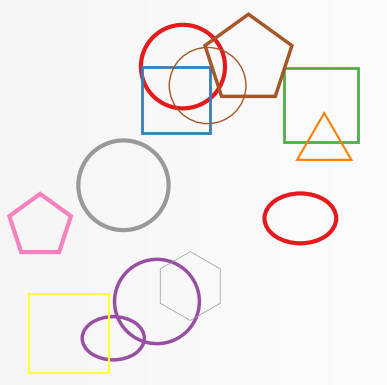[{"shape": "oval", "thickness": 3, "radius": 0.46, "center": [0.775, 0.433]}, {"shape": "circle", "thickness": 3, "radius": 0.54, "center": [0.472, 0.827]}, {"shape": "square", "thickness": 2, "radius": 0.43, "center": [0.454, 0.74]}, {"shape": "square", "thickness": 2, "radius": 0.48, "center": [0.827, 0.726]}, {"shape": "circle", "thickness": 2.5, "radius": 0.55, "center": [0.405, 0.217]}, {"shape": "oval", "thickness": 2.5, "radius": 0.4, "center": [0.292, 0.121]}, {"shape": "triangle", "thickness": 1.5, "radius": 0.4, "center": [0.837, 0.625]}, {"shape": "square", "thickness": 1.5, "radius": 0.51, "center": [0.178, 0.133]}, {"shape": "pentagon", "thickness": 2.5, "radius": 0.59, "center": [0.641, 0.845]}, {"shape": "circle", "thickness": 1, "radius": 0.49, "center": [0.536, 0.778]}, {"shape": "pentagon", "thickness": 3, "radius": 0.42, "center": [0.104, 0.413]}, {"shape": "hexagon", "thickness": 0.5, "radius": 0.45, "center": [0.491, 0.257]}, {"shape": "circle", "thickness": 3, "radius": 0.58, "center": [0.319, 0.519]}]